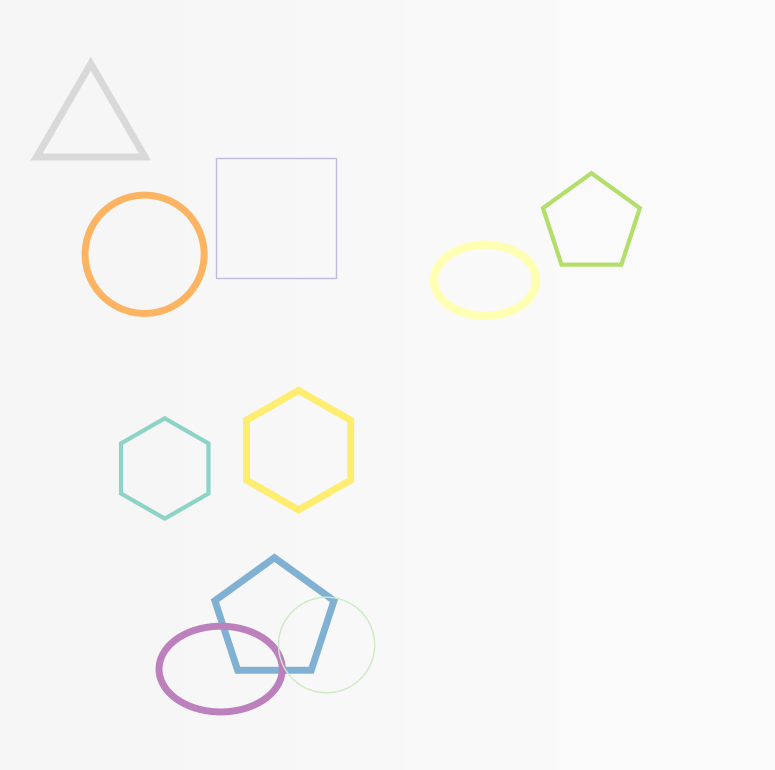[{"shape": "hexagon", "thickness": 1.5, "radius": 0.33, "center": [0.213, 0.392]}, {"shape": "oval", "thickness": 3, "radius": 0.33, "center": [0.626, 0.636]}, {"shape": "square", "thickness": 0.5, "radius": 0.39, "center": [0.356, 0.717]}, {"shape": "pentagon", "thickness": 2.5, "radius": 0.4, "center": [0.354, 0.195]}, {"shape": "circle", "thickness": 2.5, "radius": 0.38, "center": [0.187, 0.67]}, {"shape": "pentagon", "thickness": 1.5, "radius": 0.33, "center": [0.763, 0.709]}, {"shape": "triangle", "thickness": 2.5, "radius": 0.4, "center": [0.117, 0.837]}, {"shape": "oval", "thickness": 2.5, "radius": 0.4, "center": [0.285, 0.131]}, {"shape": "circle", "thickness": 0.5, "radius": 0.31, "center": [0.421, 0.162]}, {"shape": "hexagon", "thickness": 2.5, "radius": 0.39, "center": [0.385, 0.415]}]